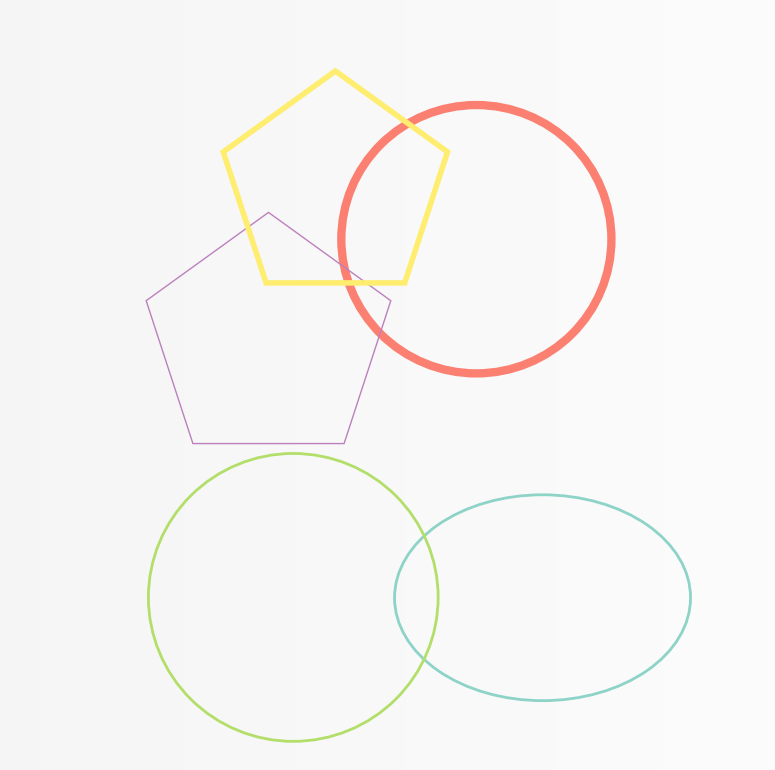[{"shape": "oval", "thickness": 1, "radius": 0.95, "center": [0.7, 0.224]}, {"shape": "circle", "thickness": 3, "radius": 0.87, "center": [0.615, 0.689]}, {"shape": "circle", "thickness": 1, "radius": 0.93, "center": [0.378, 0.224]}, {"shape": "pentagon", "thickness": 0.5, "radius": 0.83, "center": [0.346, 0.558]}, {"shape": "pentagon", "thickness": 2, "radius": 0.76, "center": [0.433, 0.756]}]